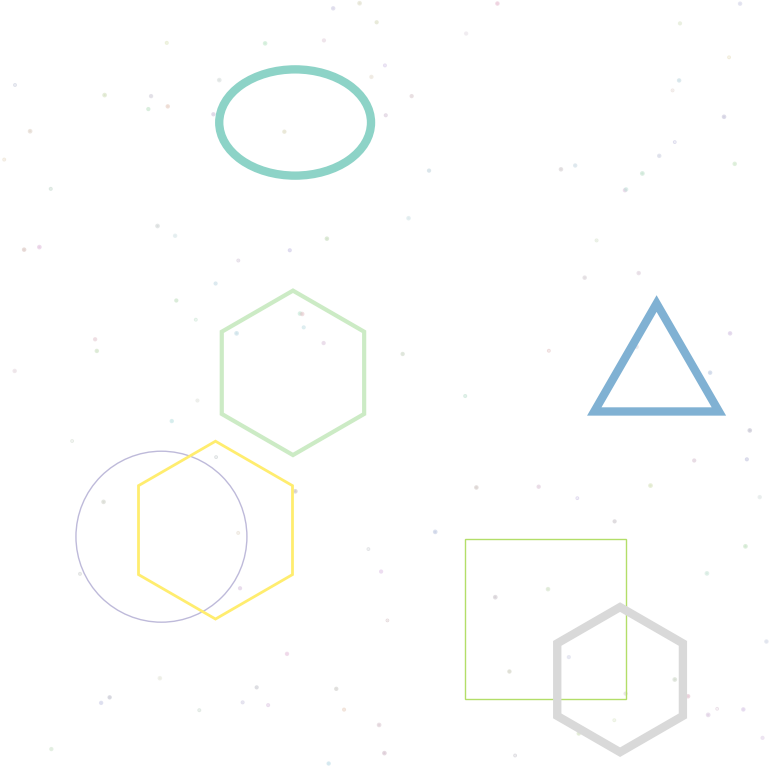[{"shape": "oval", "thickness": 3, "radius": 0.49, "center": [0.383, 0.841]}, {"shape": "circle", "thickness": 0.5, "radius": 0.56, "center": [0.21, 0.303]}, {"shape": "triangle", "thickness": 3, "radius": 0.47, "center": [0.853, 0.512]}, {"shape": "square", "thickness": 0.5, "radius": 0.52, "center": [0.709, 0.196]}, {"shape": "hexagon", "thickness": 3, "radius": 0.47, "center": [0.805, 0.117]}, {"shape": "hexagon", "thickness": 1.5, "radius": 0.53, "center": [0.38, 0.516]}, {"shape": "hexagon", "thickness": 1, "radius": 0.58, "center": [0.28, 0.312]}]